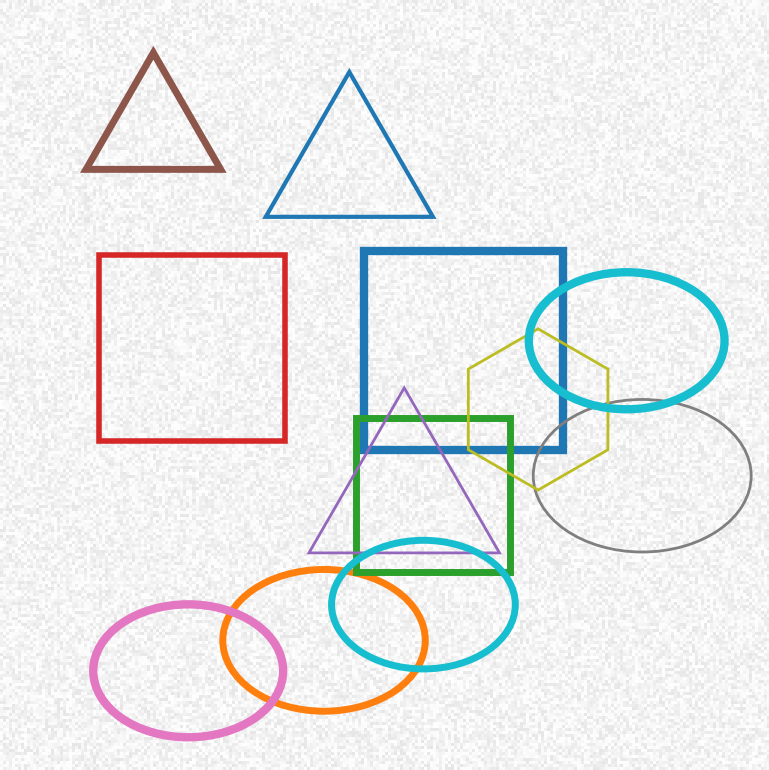[{"shape": "triangle", "thickness": 1.5, "radius": 0.63, "center": [0.454, 0.781]}, {"shape": "square", "thickness": 3, "radius": 0.65, "center": [0.602, 0.544]}, {"shape": "oval", "thickness": 2.5, "radius": 0.66, "center": [0.421, 0.168]}, {"shape": "square", "thickness": 2.5, "radius": 0.5, "center": [0.563, 0.357]}, {"shape": "square", "thickness": 2, "radius": 0.6, "center": [0.249, 0.548]}, {"shape": "triangle", "thickness": 1, "radius": 0.71, "center": [0.525, 0.353]}, {"shape": "triangle", "thickness": 2.5, "radius": 0.5, "center": [0.199, 0.831]}, {"shape": "oval", "thickness": 3, "radius": 0.62, "center": [0.244, 0.129]}, {"shape": "oval", "thickness": 1, "radius": 0.71, "center": [0.834, 0.382]}, {"shape": "hexagon", "thickness": 1, "radius": 0.52, "center": [0.699, 0.468]}, {"shape": "oval", "thickness": 3, "radius": 0.64, "center": [0.814, 0.557]}, {"shape": "oval", "thickness": 2.5, "radius": 0.6, "center": [0.55, 0.215]}]